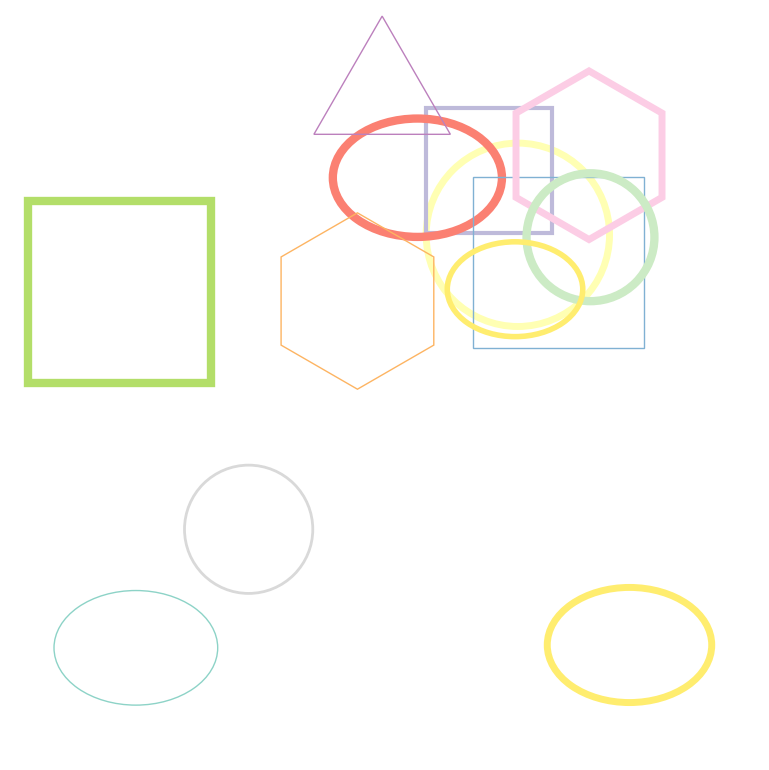[{"shape": "oval", "thickness": 0.5, "radius": 0.53, "center": [0.176, 0.159]}, {"shape": "circle", "thickness": 2.5, "radius": 0.6, "center": [0.673, 0.695]}, {"shape": "square", "thickness": 1.5, "radius": 0.41, "center": [0.635, 0.779]}, {"shape": "oval", "thickness": 3, "radius": 0.55, "center": [0.542, 0.769]}, {"shape": "square", "thickness": 0.5, "radius": 0.56, "center": [0.725, 0.659]}, {"shape": "hexagon", "thickness": 0.5, "radius": 0.57, "center": [0.464, 0.609]}, {"shape": "square", "thickness": 3, "radius": 0.59, "center": [0.155, 0.621]}, {"shape": "hexagon", "thickness": 2.5, "radius": 0.55, "center": [0.765, 0.798]}, {"shape": "circle", "thickness": 1, "radius": 0.42, "center": [0.323, 0.313]}, {"shape": "triangle", "thickness": 0.5, "radius": 0.51, "center": [0.496, 0.877]}, {"shape": "circle", "thickness": 3, "radius": 0.42, "center": [0.767, 0.692]}, {"shape": "oval", "thickness": 2, "radius": 0.44, "center": [0.669, 0.624]}, {"shape": "oval", "thickness": 2.5, "radius": 0.53, "center": [0.818, 0.162]}]